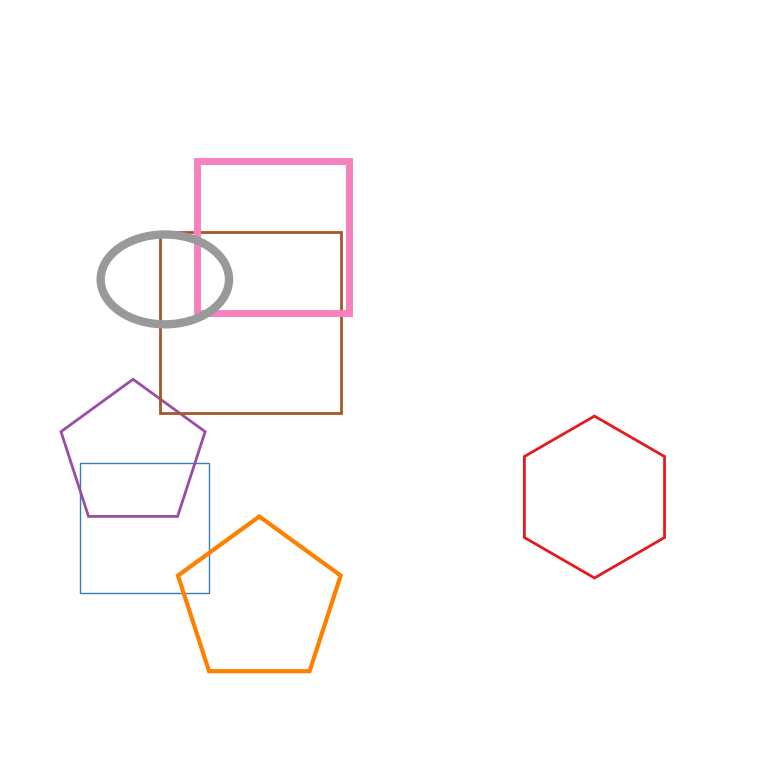[{"shape": "hexagon", "thickness": 1, "radius": 0.53, "center": [0.772, 0.355]}, {"shape": "square", "thickness": 0.5, "radius": 0.42, "center": [0.188, 0.314]}, {"shape": "pentagon", "thickness": 1, "radius": 0.49, "center": [0.173, 0.409]}, {"shape": "pentagon", "thickness": 1.5, "radius": 0.56, "center": [0.337, 0.218]}, {"shape": "square", "thickness": 1, "radius": 0.59, "center": [0.325, 0.581]}, {"shape": "square", "thickness": 2.5, "radius": 0.49, "center": [0.354, 0.692]}, {"shape": "oval", "thickness": 3, "radius": 0.42, "center": [0.214, 0.637]}]